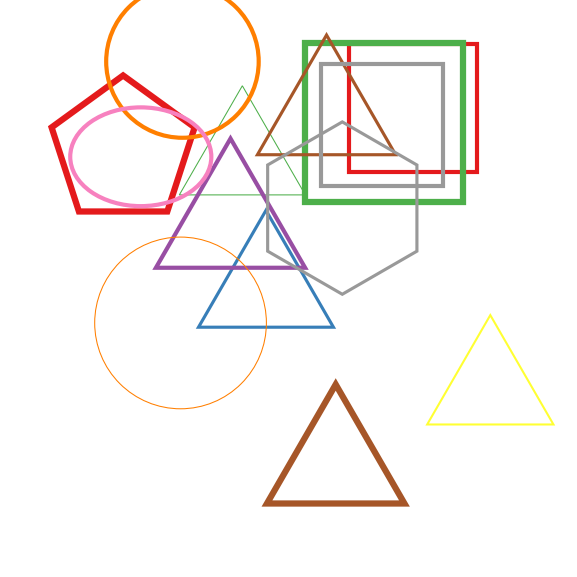[{"shape": "square", "thickness": 2, "radius": 0.55, "center": [0.715, 0.812]}, {"shape": "pentagon", "thickness": 3, "radius": 0.65, "center": [0.213, 0.738]}, {"shape": "triangle", "thickness": 1.5, "radius": 0.67, "center": [0.461, 0.5]}, {"shape": "square", "thickness": 3, "radius": 0.69, "center": [0.665, 0.787]}, {"shape": "triangle", "thickness": 0.5, "radius": 0.63, "center": [0.42, 0.725]}, {"shape": "triangle", "thickness": 2, "radius": 0.75, "center": [0.399, 0.61]}, {"shape": "circle", "thickness": 2, "radius": 0.66, "center": [0.316, 0.893]}, {"shape": "circle", "thickness": 0.5, "radius": 0.74, "center": [0.313, 0.44]}, {"shape": "triangle", "thickness": 1, "radius": 0.63, "center": [0.849, 0.327]}, {"shape": "triangle", "thickness": 1.5, "radius": 0.69, "center": [0.565, 0.8]}, {"shape": "triangle", "thickness": 3, "radius": 0.69, "center": [0.581, 0.196]}, {"shape": "oval", "thickness": 2, "radius": 0.61, "center": [0.244, 0.728]}, {"shape": "hexagon", "thickness": 1.5, "radius": 0.75, "center": [0.593, 0.639]}, {"shape": "square", "thickness": 2, "radius": 0.53, "center": [0.661, 0.782]}]